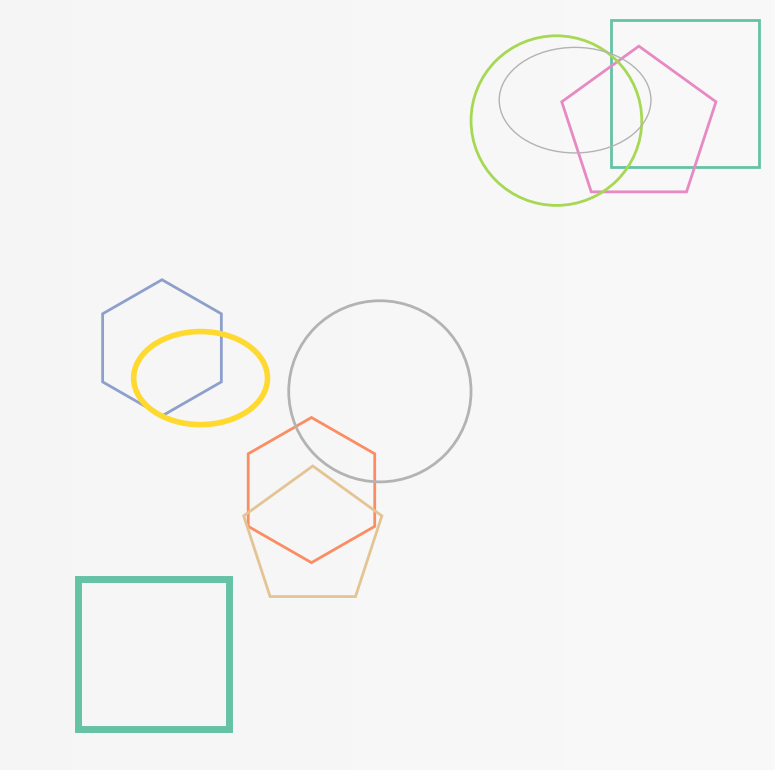[{"shape": "square", "thickness": 2.5, "radius": 0.49, "center": [0.198, 0.151]}, {"shape": "square", "thickness": 1, "radius": 0.48, "center": [0.884, 0.879]}, {"shape": "hexagon", "thickness": 1, "radius": 0.47, "center": [0.402, 0.364]}, {"shape": "hexagon", "thickness": 1, "radius": 0.44, "center": [0.209, 0.548]}, {"shape": "pentagon", "thickness": 1, "radius": 0.52, "center": [0.824, 0.835]}, {"shape": "circle", "thickness": 1, "radius": 0.55, "center": [0.718, 0.843]}, {"shape": "oval", "thickness": 2, "radius": 0.43, "center": [0.259, 0.509]}, {"shape": "pentagon", "thickness": 1, "radius": 0.47, "center": [0.404, 0.301]}, {"shape": "circle", "thickness": 1, "radius": 0.59, "center": [0.49, 0.492]}, {"shape": "oval", "thickness": 0.5, "radius": 0.49, "center": [0.742, 0.87]}]